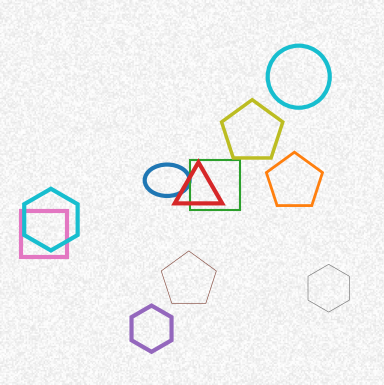[{"shape": "oval", "thickness": 3, "radius": 0.29, "center": [0.434, 0.532]}, {"shape": "pentagon", "thickness": 2, "radius": 0.38, "center": [0.765, 0.528]}, {"shape": "square", "thickness": 1.5, "radius": 0.33, "center": [0.559, 0.519]}, {"shape": "triangle", "thickness": 3, "radius": 0.36, "center": [0.515, 0.507]}, {"shape": "hexagon", "thickness": 3, "radius": 0.3, "center": [0.394, 0.146]}, {"shape": "pentagon", "thickness": 0.5, "radius": 0.38, "center": [0.49, 0.273]}, {"shape": "square", "thickness": 3, "radius": 0.3, "center": [0.113, 0.392]}, {"shape": "hexagon", "thickness": 0.5, "radius": 0.31, "center": [0.854, 0.251]}, {"shape": "pentagon", "thickness": 2.5, "radius": 0.42, "center": [0.655, 0.657]}, {"shape": "circle", "thickness": 3, "radius": 0.4, "center": [0.776, 0.801]}, {"shape": "hexagon", "thickness": 3, "radius": 0.4, "center": [0.132, 0.43]}]